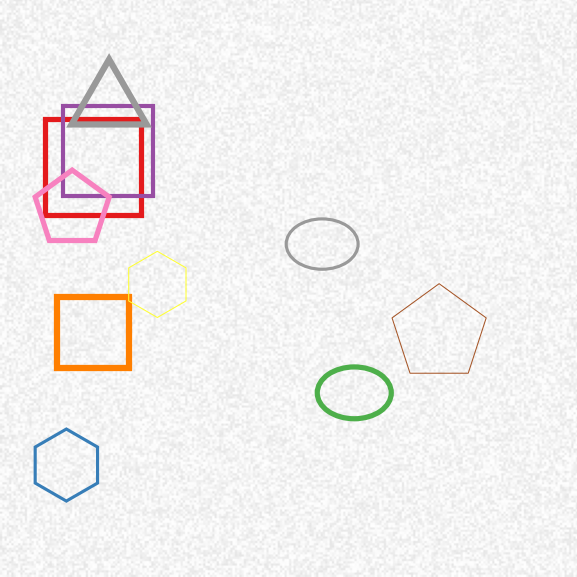[{"shape": "square", "thickness": 2.5, "radius": 0.41, "center": [0.161, 0.71]}, {"shape": "hexagon", "thickness": 1.5, "radius": 0.31, "center": [0.115, 0.194]}, {"shape": "oval", "thickness": 2.5, "radius": 0.32, "center": [0.613, 0.319]}, {"shape": "square", "thickness": 2, "radius": 0.39, "center": [0.187, 0.737]}, {"shape": "square", "thickness": 3, "radius": 0.31, "center": [0.161, 0.423]}, {"shape": "hexagon", "thickness": 0.5, "radius": 0.29, "center": [0.272, 0.507]}, {"shape": "pentagon", "thickness": 0.5, "radius": 0.43, "center": [0.76, 0.422]}, {"shape": "pentagon", "thickness": 2.5, "radius": 0.34, "center": [0.125, 0.637]}, {"shape": "triangle", "thickness": 3, "radius": 0.38, "center": [0.189, 0.821]}, {"shape": "oval", "thickness": 1.5, "radius": 0.31, "center": [0.558, 0.576]}]